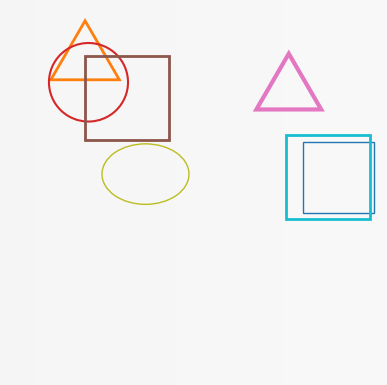[{"shape": "square", "thickness": 1, "radius": 0.46, "center": [0.873, 0.539]}, {"shape": "triangle", "thickness": 2, "radius": 0.51, "center": [0.22, 0.844]}, {"shape": "circle", "thickness": 1.5, "radius": 0.51, "center": [0.228, 0.786]}, {"shape": "square", "thickness": 2, "radius": 0.54, "center": [0.327, 0.745]}, {"shape": "triangle", "thickness": 3, "radius": 0.48, "center": [0.745, 0.764]}, {"shape": "oval", "thickness": 1, "radius": 0.56, "center": [0.375, 0.548]}, {"shape": "square", "thickness": 2, "radius": 0.54, "center": [0.847, 0.541]}]